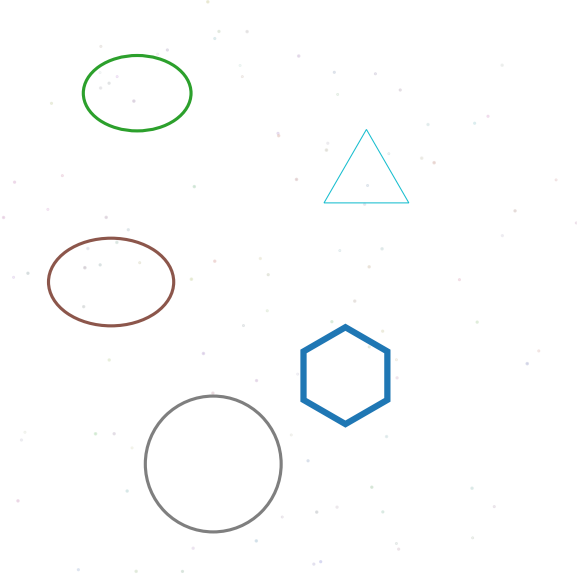[{"shape": "hexagon", "thickness": 3, "radius": 0.42, "center": [0.598, 0.349]}, {"shape": "oval", "thickness": 1.5, "radius": 0.47, "center": [0.238, 0.838]}, {"shape": "oval", "thickness": 1.5, "radius": 0.54, "center": [0.192, 0.511]}, {"shape": "circle", "thickness": 1.5, "radius": 0.59, "center": [0.369, 0.196]}, {"shape": "triangle", "thickness": 0.5, "radius": 0.42, "center": [0.635, 0.69]}]